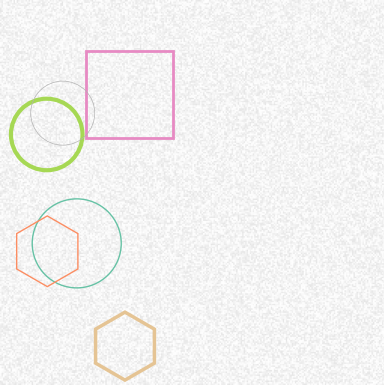[{"shape": "circle", "thickness": 1, "radius": 0.58, "center": [0.199, 0.368]}, {"shape": "hexagon", "thickness": 1, "radius": 0.46, "center": [0.123, 0.347]}, {"shape": "square", "thickness": 2, "radius": 0.56, "center": [0.336, 0.753]}, {"shape": "circle", "thickness": 3, "radius": 0.46, "center": [0.121, 0.651]}, {"shape": "hexagon", "thickness": 2.5, "radius": 0.44, "center": [0.325, 0.101]}, {"shape": "circle", "thickness": 0.5, "radius": 0.42, "center": [0.163, 0.706]}]